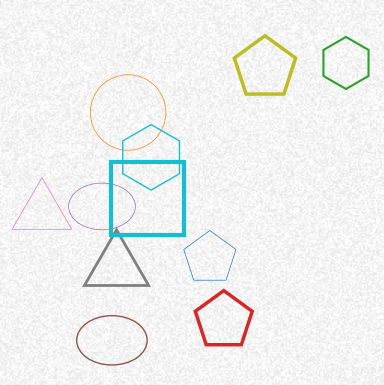[{"shape": "pentagon", "thickness": 0.5, "radius": 0.36, "center": [0.545, 0.33]}, {"shape": "circle", "thickness": 0.5, "radius": 0.49, "center": [0.333, 0.708]}, {"shape": "hexagon", "thickness": 1.5, "radius": 0.34, "center": [0.899, 0.836]}, {"shape": "pentagon", "thickness": 2.5, "radius": 0.39, "center": [0.581, 0.167]}, {"shape": "oval", "thickness": 0.5, "radius": 0.43, "center": [0.265, 0.464]}, {"shape": "oval", "thickness": 1, "radius": 0.46, "center": [0.291, 0.116]}, {"shape": "triangle", "thickness": 0.5, "radius": 0.45, "center": [0.109, 0.449]}, {"shape": "triangle", "thickness": 2, "radius": 0.48, "center": [0.303, 0.307]}, {"shape": "pentagon", "thickness": 2.5, "radius": 0.42, "center": [0.688, 0.823]}, {"shape": "hexagon", "thickness": 1, "radius": 0.43, "center": [0.393, 0.591]}, {"shape": "square", "thickness": 3, "radius": 0.48, "center": [0.383, 0.485]}]